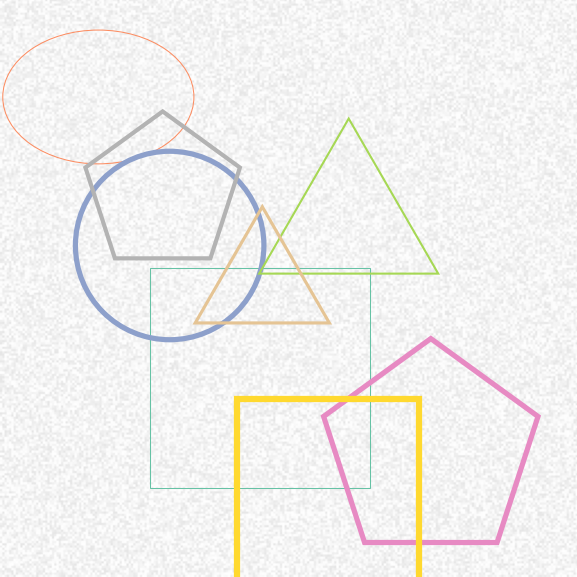[{"shape": "square", "thickness": 0.5, "radius": 0.95, "center": [0.45, 0.345]}, {"shape": "oval", "thickness": 0.5, "radius": 0.83, "center": [0.17, 0.831]}, {"shape": "circle", "thickness": 2.5, "radius": 0.82, "center": [0.294, 0.574]}, {"shape": "pentagon", "thickness": 2.5, "radius": 0.98, "center": [0.746, 0.218]}, {"shape": "triangle", "thickness": 1, "radius": 0.89, "center": [0.604, 0.615]}, {"shape": "square", "thickness": 3, "radius": 0.79, "center": [0.568, 0.151]}, {"shape": "triangle", "thickness": 1.5, "radius": 0.67, "center": [0.454, 0.507]}, {"shape": "pentagon", "thickness": 2, "radius": 0.7, "center": [0.282, 0.666]}]